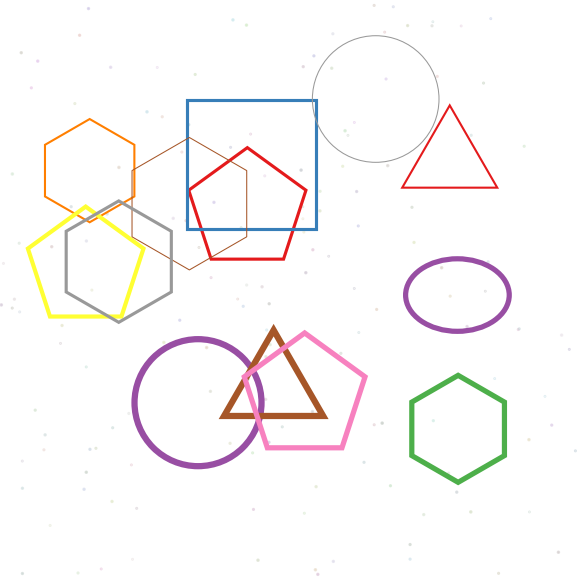[{"shape": "pentagon", "thickness": 1.5, "radius": 0.53, "center": [0.428, 0.637]}, {"shape": "triangle", "thickness": 1, "radius": 0.47, "center": [0.779, 0.722]}, {"shape": "square", "thickness": 1.5, "radius": 0.56, "center": [0.436, 0.714]}, {"shape": "hexagon", "thickness": 2.5, "radius": 0.46, "center": [0.793, 0.257]}, {"shape": "oval", "thickness": 2.5, "radius": 0.45, "center": [0.792, 0.488]}, {"shape": "circle", "thickness": 3, "radius": 0.55, "center": [0.343, 0.302]}, {"shape": "hexagon", "thickness": 1, "radius": 0.45, "center": [0.155, 0.704]}, {"shape": "pentagon", "thickness": 2, "radius": 0.53, "center": [0.148, 0.536]}, {"shape": "triangle", "thickness": 3, "radius": 0.5, "center": [0.474, 0.328]}, {"shape": "hexagon", "thickness": 0.5, "radius": 0.57, "center": [0.328, 0.646]}, {"shape": "pentagon", "thickness": 2.5, "radius": 0.55, "center": [0.528, 0.313]}, {"shape": "circle", "thickness": 0.5, "radius": 0.55, "center": [0.651, 0.828]}, {"shape": "hexagon", "thickness": 1.5, "radius": 0.53, "center": [0.206, 0.546]}]